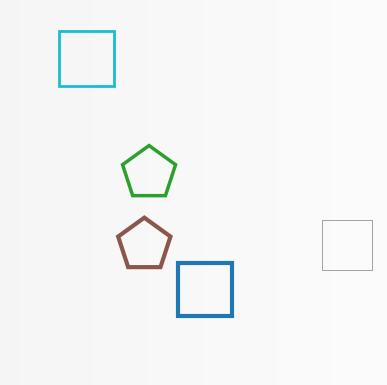[{"shape": "square", "thickness": 3, "radius": 0.35, "center": [0.529, 0.248]}, {"shape": "pentagon", "thickness": 2.5, "radius": 0.36, "center": [0.385, 0.55]}, {"shape": "pentagon", "thickness": 3, "radius": 0.35, "center": [0.372, 0.364]}, {"shape": "square", "thickness": 0.5, "radius": 0.32, "center": [0.896, 0.363]}, {"shape": "square", "thickness": 2, "radius": 0.36, "center": [0.224, 0.847]}]